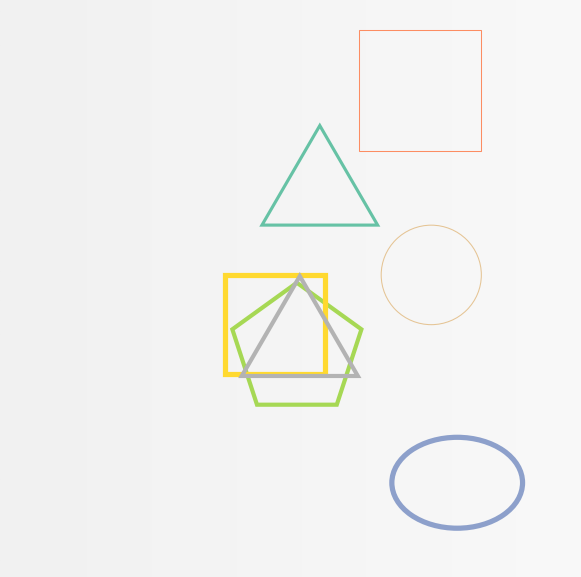[{"shape": "triangle", "thickness": 1.5, "radius": 0.57, "center": [0.55, 0.667]}, {"shape": "square", "thickness": 0.5, "radius": 0.53, "center": [0.723, 0.842]}, {"shape": "oval", "thickness": 2.5, "radius": 0.56, "center": [0.787, 0.163]}, {"shape": "pentagon", "thickness": 2, "radius": 0.58, "center": [0.511, 0.393]}, {"shape": "square", "thickness": 2.5, "radius": 0.43, "center": [0.473, 0.437]}, {"shape": "circle", "thickness": 0.5, "radius": 0.43, "center": [0.742, 0.523]}, {"shape": "triangle", "thickness": 2, "radius": 0.58, "center": [0.516, 0.406]}]